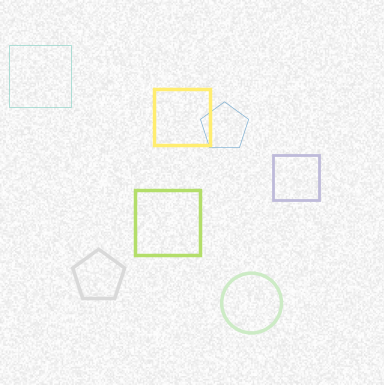[{"shape": "square", "thickness": 0.5, "radius": 0.4, "center": [0.103, 0.802]}, {"shape": "square", "thickness": 2, "radius": 0.3, "center": [0.769, 0.54]}, {"shape": "pentagon", "thickness": 0.5, "radius": 0.33, "center": [0.583, 0.67]}, {"shape": "square", "thickness": 2.5, "radius": 0.42, "center": [0.436, 0.421]}, {"shape": "pentagon", "thickness": 2.5, "radius": 0.35, "center": [0.256, 0.282]}, {"shape": "circle", "thickness": 2.5, "radius": 0.39, "center": [0.653, 0.213]}, {"shape": "square", "thickness": 2.5, "radius": 0.36, "center": [0.474, 0.696]}]